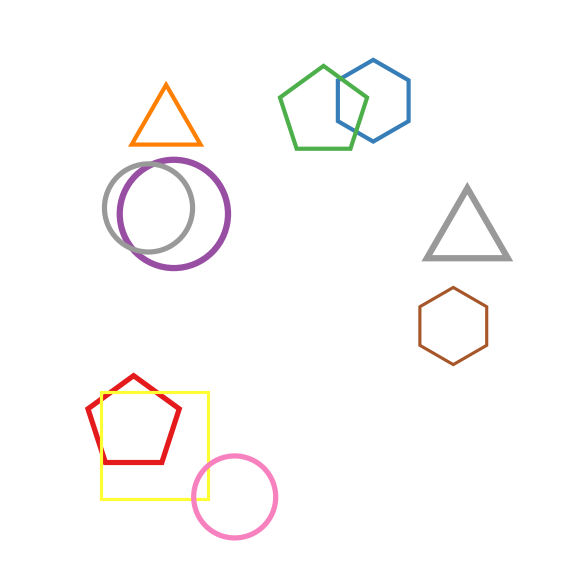[{"shape": "pentagon", "thickness": 2.5, "radius": 0.42, "center": [0.231, 0.266]}, {"shape": "hexagon", "thickness": 2, "radius": 0.35, "center": [0.646, 0.825]}, {"shape": "pentagon", "thickness": 2, "radius": 0.4, "center": [0.56, 0.806]}, {"shape": "circle", "thickness": 3, "radius": 0.47, "center": [0.301, 0.629]}, {"shape": "triangle", "thickness": 2, "radius": 0.34, "center": [0.288, 0.783]}, {"shape": "square", "thickness": 1.5, "radius": 0.46, "center": [0.267, 0.227]}, {"shape": "hexagon", "thickness": 1.5, "radius": 0.33, "center": [0.785, 0.435]}, {"shape": "circle", "thickness": 2.5, "radius": 0.36, "center": [0.406, 0.139]}, {"shape": "triangle", "thickness": 3, "radius": 0.4, "center": [0.809, 0.592]}, {"shape": "circle", "thickness": 2.5, "radius": 0.38, "center": [0.257, 0.639]}]